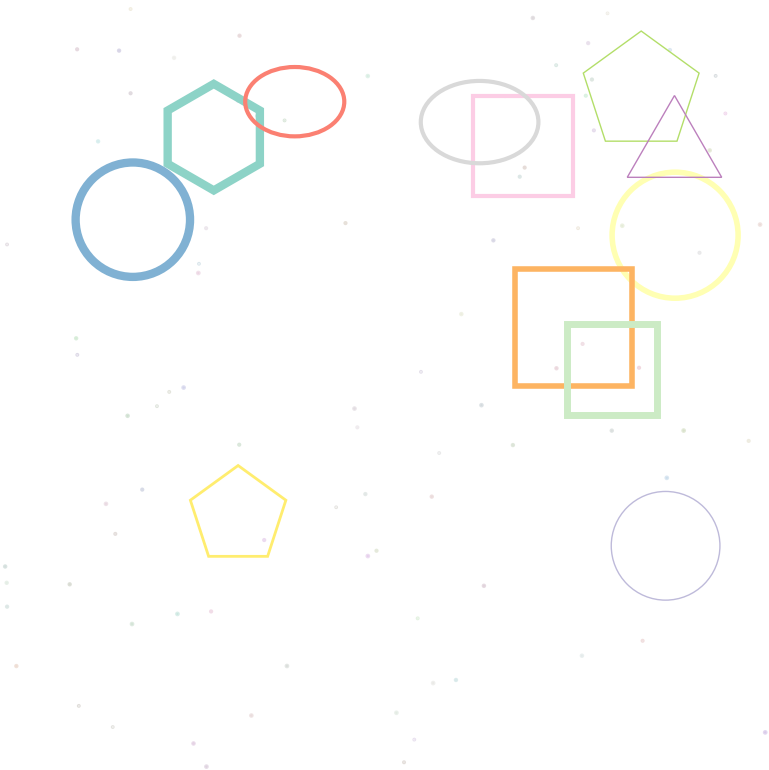[{"shape": "hexagon", "thickness": 3, "radius": 0.35, "center": [0.278, 0.822]}, {"shape": "circle", "thickness": 2, "radius": 0.41, "center": [0.877, 0.695]}, {"shape": "circle", "thickness": 0.5, "radius": 0.35, "center": [0.864, 0.291]}, {"shape": "oval", "thickness": 1.5, "radius": 0.32, "center": [0.383, 0.868]}, {"shape": "circle", "thickness": 3, "radius": 0.37, "center": [0.173, 0.715]}, {"shape": "square", "thickness": 2, "radius": 0.38, "center": [0.745, 0.575]}, {"shape": "pentagon", "thickness": 0.5, "radius": 0.4, "center": [0.833, 0.881]}, {"shape": "square", "thickness": 1.5, "radius": 0.33, "center": [0.679, 0.811]}, {"shape": "oval", "thickness": 1.5, "radius": 0.38, "center": [0.623, 0.841]}, {"shape": "triangle", "thickness": 0.5, "radius": 0.35, "center": [0.876, 0.805]}, {"shape": "square", "thickness": 2.5, "radius": 0.29, "center": [0.795, 0.52]}, {"shape": "pentagon", "thickness": 1, "radius": 0.33, "center": [0.309, 0.33]}]